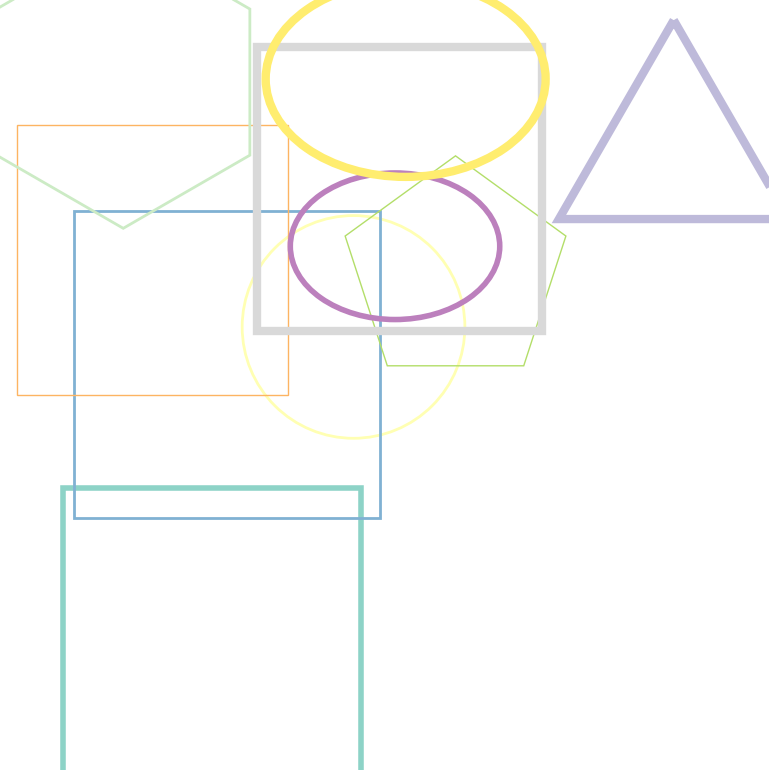[{"shape": "square", "thickness": 2, "radius": 0.97, "center": [0.275, 0.173]}, {"shape": "circle", "thickness": 1, "radius": 0.72, "center": [0.459, 0.575]}, {"shape": "triangle", "thickness": 3, "radius": 0.86, "center": [0.875, 0.802]}, {"shape": "square", "thickness": 1, "radius": 0.99, "center": [0.295, 0.527]}, {"shape": "square", "thickness": 0.5, "radius": 0.88, "center": [0.198, 0.662]}, {"shape": "pentagon", "thickness": 0.5, "radius": 0.75, "center": [0.592, 0.647]}, {"shape": "square", "thickness": 3, "radius": 0.92, "center": [0.519, 0.754]}, {"shape": "oval", "thickness": 2, "radius": 0.68, "center": [0.513, 0.68]}, {"shape": "hexagon", "thickness": 1, "radius": 0.95, "center": [0.16, 0.893]}, {"shape": "oval", "thickness": 3, "radius": 0.91, "center": [0.527, 0.898]}]